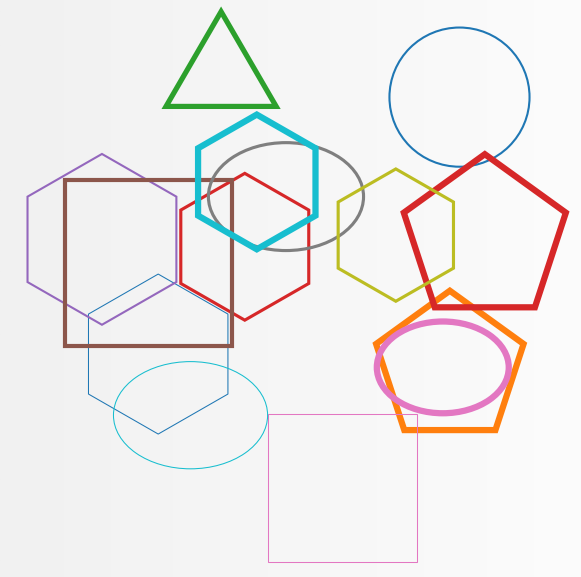[{"shape": "hexagon", "thickness": 0.5, "radius": 0.69, "center": [0.272, 0.386]}, {"shape": "circle", "thickness": 1, "radius": 0.6, "center": [0.791, 0.831]}, {"shape": "pentagon", "thickness": 3, "radius": 0.67, "center": [0.774, 0.362]}, {"shape": "triangle", "thickness": 2.5, "radius": 0.55, "center": [0.38, 0.87]}, {"shape": "pentagon", "thickness": 3, "radius": 0.73, "center": [0.834, 0.586]}, {"shape": "hexagon", "thickness": 1.5, "radius": 0.64, "center": [0.421, 0.572]}, {"shape": "hexagon", "thickness": 1, "radius": 0.74, "center": [0.175, 0.585]}, {"shape": "square", "thickness": 2, "radius": 0.72, "center": [0.256, 0.543]}, {"shape": "oval", "thickness": 3, "radius": 0.57, "center": [0.762, 0.363]}, {"shape": "square", "thickness": 0.5, "radius": 0.64, "center": [0.59, 0.154]}, {"shape": "oval", "thickness": 1.5, "radius": 0.67, "center": [0.492, 0.659]}, {"shape": "hexagon", "thickness": 1.5, "radius": 0.57, "center": [0.681, 0.592]}, {"shape": "oval", "thickness": 0.5, "radius": 0.66, "center": [0.328, 0.28]}, {"shape": "hexagon", "thickness": 3, "radius": 0.58, "center": [0.442, 0.684]}]